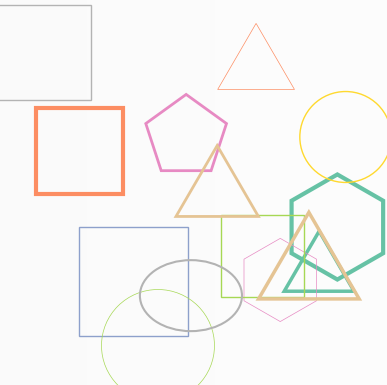[{"shape": "hexagon", "thickness": 3, "radius": 0.68, "center": [0.871, 0.41]}, {"shape": "triangle", "thickness": 2.5, "radius": 0.52, "center": [0.824, 0.296]}, {"shape": "triangle", "thickness": 0.5, "radius": 0.57, "center": [0.661, 0.825]}, {"shape": "square", "thickness": 3, "radius": 0.56, "center": [0.206, 0.608]}, {"shape": "square", "thickness": 1, "radius": 0.71, "center": [0.345, 0.269]}, {"shape": "pentagon", "thickness": 2, "radius": 0.55, "center": [0.48, 0.645]}, {"shape": "hexagon", "thickness": 0.5, "radius": 0.54, "center": [0.723, 0.273]}, {"shape": "square", "thickness": 1, "radius": 0.53, "center": [0.677, 0.335]}, {"shape": "circle", "thickness": 0.5, "radius": 0.73, "center": [0.408, 0.102]}, {"shape": "circle", "thickness": 1, "radius": 0.59, "center": [0.892, 0.644]}, {"shape": "triangle", "thickness": 2, "radius": 0.61, "center": [0.56, 0.499]}, {"shape": "triangle", "thickness": 2.5, "radius": 0.75, "center": [0.797, 0.299]}, {"shape": "oval", "thickness": 1.5, "radius": 0.66, "center": [0.493, 0.232]}, {"shape": "square", "thickness": 1, "radius": 0.61, "center": [0.113, 0.864]}]